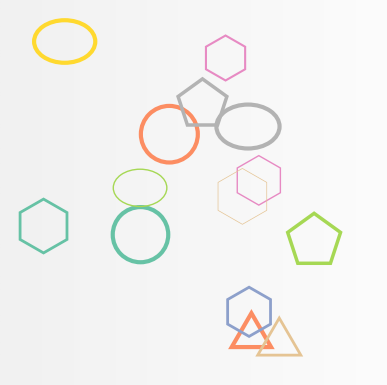[{"shape": "hexagon", "thickness": 2, "radius": 0.35, "center": [0.112, 0.413]}, {"shape": "circle", "thickness": 3, "radius": 0.36, "center": [0.363, 0.39]}, {"shape": "triangle", "thickness": 3, "radius": 0.29, "center": [0.649, 0.128]}, {"shape": "circle", "thickness": 3, "radius": 0.37, "center": [0.437, 0.651]}, {"shape": "hexagon", "thickness": 2, "radius": 0.32, "center": [0.643, 0.19]}, {"shape": "hexagon", "thickness": 1, "radius": 0.32, "center": [0.668, 0.532]}, {"shape": "hexagon", "thickness": 1.5, "radius": 0.29, "center": [0.582, 0.849]}, {"shape": "pentagon", "thickness": 2.5, "radius": 0.36, "center": [0.811, 0.374]}, {"shape": "oval", "thickness": 1, "radius": 0.35, "center": [0.361, 0.512]}, {"shape": "oval", "thickness": 3, "radius": 0.39, "center": [0.167, 0.892]}, {"shape": "hexagon", "thickness": 0.5, "radius": 0.36, "center": [0.626, 0.49]}, {"shape": "triangle", "thickness": 2, "radius": 0.32, "center": [0.721, 0.11]}, {"shape": "oval", "thickness": 3, "radius": 0.41, "center": [0.64, 0.671]}, {"shape": "pentagon", "thickness": 2.5, "radius": 0.33, "center": [0.523, 0.729]}]